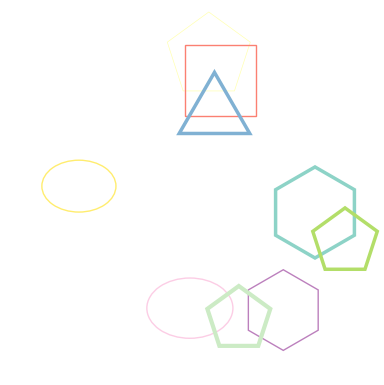[{"shape": "hexagon", "thickness": 2.5, "radius": 0.59, "center": [0.818, 0.448]}, {"shape": "pentagon", "thickness": 0.5, "radius": 0.57, "center": [0.542, 0.856]}, {"shape": "square", "thickness": 1, "radius": 0.46, "center": [0.573, 0.79]}, {"shape": "triangle", "thickness": 2.5, "radius": 0.53, "center": [0.557, 0.706]}, {"shape": "pentagon", "thickness": 2.5, "radius": 0.44, "center": [0.896, 0.372]}, {"shape": "oval", "thickness": 1, "radius": 0.56, "center": [0.493, 0.2]}, {"shape": "hexagon", "thickness": 1, "radius": 0.52, "center": [0.736, 0.195]}, {"shape": "pentagon", "thickness": 3, "radius": 0.43, "center": [0.62, 0.171]}, {"shape": "oval", "thickness": 1, "radius": 0.48, "center": [0.205, 0.517]}]